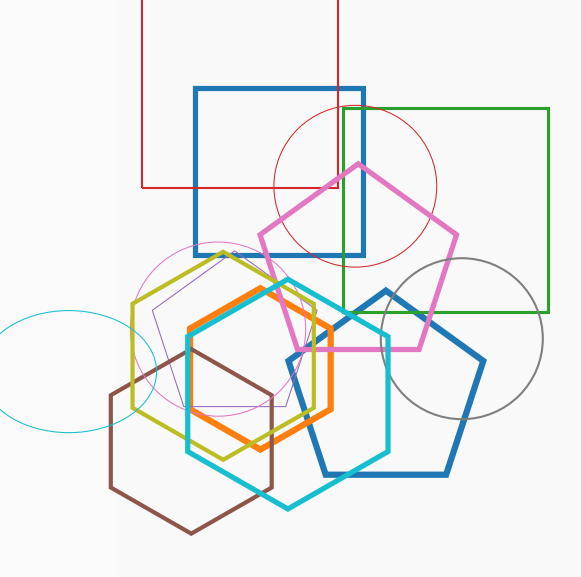[{"shape": "pentagon", "thickness": 3, "radius": 0.88, "center": [0.664, 0.32]}, {"shape": "square", "thickness": 2.5, "radius": 0.72, "center": [0.481, 0.702]}, {"shape": "hexagon", "thickness": 3, "radius": 0.7, "center": [0.448, 0.36]}, {"shape": "square", "thickness": 1.5, "radius": 0.88, "center": [0.766, 0.636]}, {"shape": "square", "thickness": 1, "radius": 0.84, "center": [0.413, 0.842]}, {"shape": "circle", "thickness": 0.5, "radius": 0.7, "center": [0.611, 0.677]}, {"shape": "pentagon", "thickness": 0.5, "radius": 0.75, "center": [0.404, 0.416]}, {"shape": "hexagon", "thickness": 2, "radius": 0.8, "center": [0.329, 0.235]}, {"shape": "pentagon", "thickness": 2.5, "radius": 0.89, "center": [0.616, 0.538]}, {"shape": "circle", "thickness": 0.5, "radius": 0.75, "center": [0.375, 0.429]}, {"shape": "circle", "thickness": 1, "radius": 0.7, "center": [0.794, 0.413]}, {"shape": "hexagon", "thickness": 2, "radius": 0.9, "center": [0.384, 0.383]}, {"shape": "oval", "thickness": 0.5, "radius": 0.75, "center": [0.118, 0.356]}, {"shape": "hexagon", "thickness": 2.5, "radius": 0.99, "center": [0.495, 0.317]}]